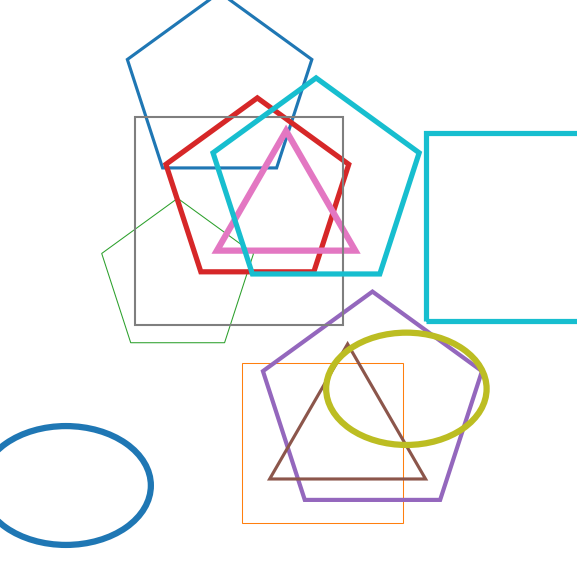[{"shape": "pentagon", "thickness": 1.5, "radius": 0.84, "center": [0.38, 0.844]}, {"shape": "oval", "thickness": 3, "radius": 0.74, "center": [0.114, 0.158]}, {"shape": "square", "thickness": 0.5, "radius": 0.69, "center": [0.558, 0.232]}, {"shape": "pentagon", "thickness": 0.5, "radius": 0.69, "center": [0.308, 0.518]}, {"shape": "pentagon", "thickness": 2.5, "radius": 0.83, "center": [0.446, 0.663]}, {"shape": "pentagon", "thickness": 2, "radius": 1.0, "center": [0.645, 0.295]}, {"shape": "triangle", "thickness": 1.5, "radius": 0.78, "center": [0.602, 0.248]}, {"shape": "triangle", "thickness": 3, "radius": 0.69, "center": [0.495, 0.634]}, {"shape": "square", "thickness": 1, "radius": 0.9, "center": [0.414, 0.616]}, {"shape": "oval", "thickness": 3, "radius": 0.69, "center": [0.704, 0.326]}, {"shape": "square", "thickness": 2.5, "radius": 0.81, "center": [0.899, 0.606]}, {"shape": "pentagon", "thickness": 2.5, "radius": 0.94, "center": [0.547, 0.677]}]